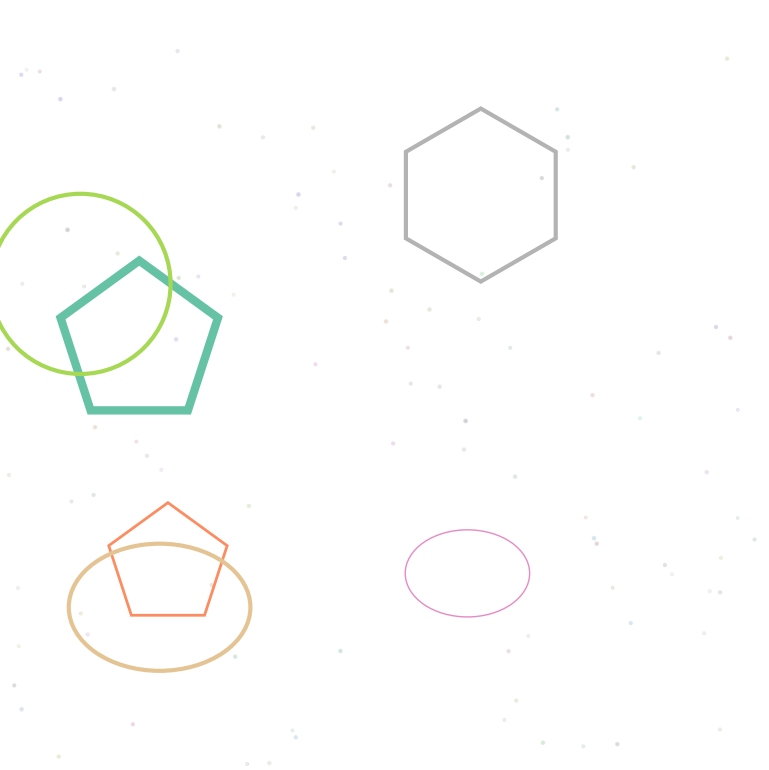[{"shape": "pentagon", "thickness": 3, "radius": 0.54, "center": [0.181, 0.554]}, {"shape": "pentagon", "thickness": 1, "radius": 0.4, "center": [0.218, 0.266]}, {"shape": "oval", "thickness": 0.5, "radius": 0.4, "center": [0.607, 0.255]}, {"shape": "circle", "thickness": 1.5, "radius": 0.59, "center": [0.105, 0.631]}, {"shape": "oval", "thickness": 1.5, "radius": 0.59, "center": [0.207, 0.211]}, {"shape": "hexagon", "thickness": 1.5, "radius": 0.56, "center": [0.624, 0.747]}]